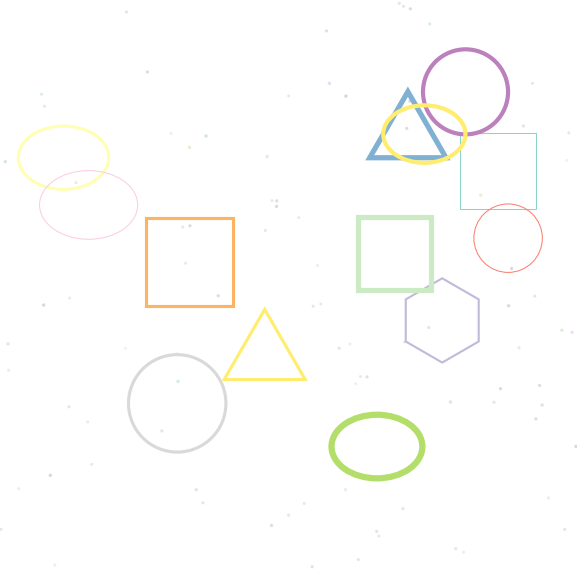[{"shape": "square", "thickness": 0.5, "radius": 0.33, "center": [0.863, 0.703]}, {"shape": "oval", "thickness": 1.5, "radius": 0.39, "center": [0.11, 0.726]}, {"shape": "hexagon", "thickness": 1, "radius": 0.36, "center": [0.766, 0.444]}, {"shape": "circle", "thickness": 0.5, "radius": 0.3, "center": [0.88, 0.587]}, {"shape": "triangle", "thickness": 2.5, "radius": 0.38, "center": [0.706, 0.764]}, {"shape": "square", "thickness": 1.5, "radius": 0.38, "center": [0.328, 0.546]}, {"shape": "oval", "thickness": 3, "radius": 0.39, "center": [0.653, 0.226]}, {"shape": "oval", "thickness": 0.5, "radius": 0.42, "center": [0.153, 0.644]}, {"shape": "circle", "thickness": 1.5, "radius": 0.42, "center": [0.307, 0.301]}, {"shape": "circle", "thickness": 2, "radius": 0.37, "center": [0.806, 0.84]}, {"shape": "square", "thickness": 2.5, "radius": 0.31, "center": [0.683, 0.56]}, {"shape": "oval", "thickness": 2, "radius": 0.36, "center": [0.735, 0.767]}, {"shape": "triangle", "thickness": 1.5, "radius": 0.4, "center": [0.458, 0.382]}]